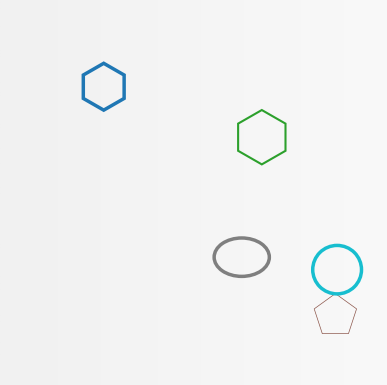[{"shape": "hexagon", "thickness": 2.5, "radius": 0.3, "center": [0.268, 0.775]}, {"shape": "hexagon", "thickness": 1.5, "radius": 0.35, "center": [0.676, 0.644]}, {"shape": "pentagon", "thickness": 0.5, "radius": 0.29, "center": [0.865, 0.18]}, {"shape": "oval", "thickness": 2.5, "radius": 0.36, "center": [0.624, 0.332]}, {"shape": "circle", "thickness": 2.5, "radius": 0.31, "center": [0.87, 0.3]}]